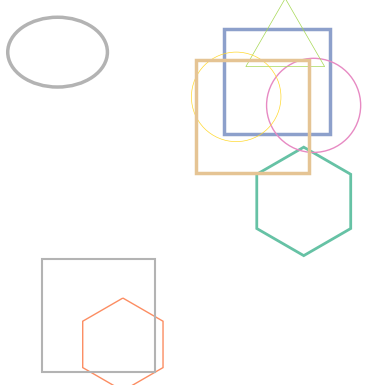[{"shape": "hexagon", "thickness": 2, "radius": 0.7, "center": [0.789, 0.477]}, {"shape": "hexagon", "thickness": 1, "radius": 0.6, "center": [0.319, 0.105]}, {"shape": "square", "thickness": 2.5, "radius": 0.69, "center": [0.72, 0.789]}, {"shape": "circle", "thickness": 1, "radius": 0.61, "center": [0.815, 0.726]}, {"shape": "triangle", "thickness": 0.5, "radius": 0.59, "center": [0.741, 0.886]}, {"shape": "circle", "thickness": 0.5, "radius": 0.58, "center": [0.613, 0.748]}, {"shape": "square", "thickness": 2.5, "radius": 0.74, "center": [0.656, 0.698]}, {"shape": "oval", "thickness": 2.5, "radius": 0.65, "center": [0.15, 0.865]}, {"shape": "square", "thickness": 1.5, "radius": 0.74, "center": [0.257, 0.18]}]